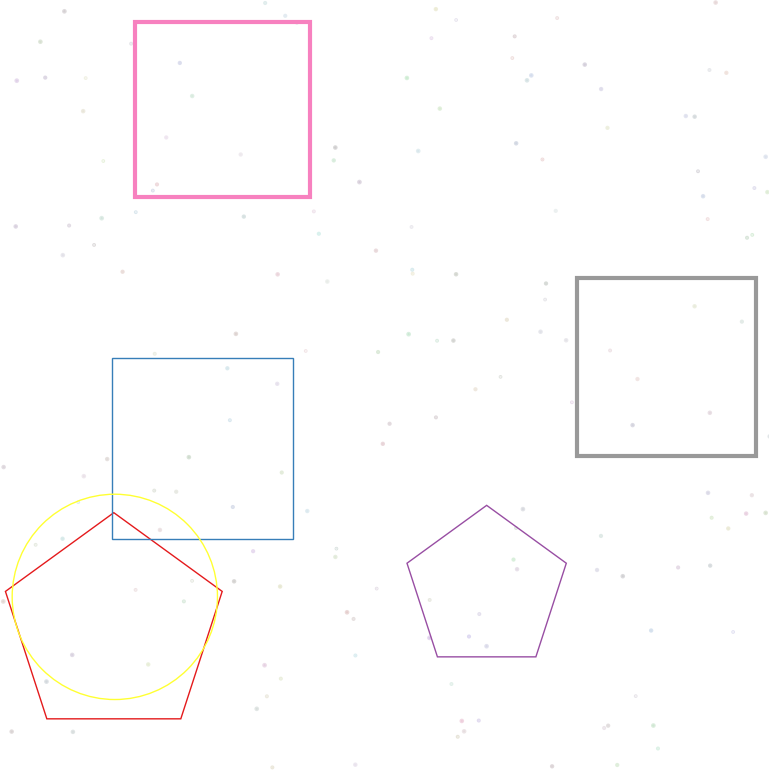[{"shape": "pentagon", "thickness": 0.5, "radius": 0.74, "center": [0.148, 0.186]}, {"shape": "square", "thickness": 0.5, "radius": 0.59, "center": [0.263, 0.417]}, {"shape": "pentagon", "thickness": 0.5, "radius": 0.54, "center": [0.632, 0.235]}, {"shape": "circle", "thickness": 0.5, "radius": 0.67, "center": [0.149, 0.225]}, {"shape": "square", "thickness": 1.5, "radius": 0.57, "center": [0.288, 0.858]}, {"shape": "square", "thickness": 1.5, "radius": 0.58, "center": [0.865, 0.523]}]